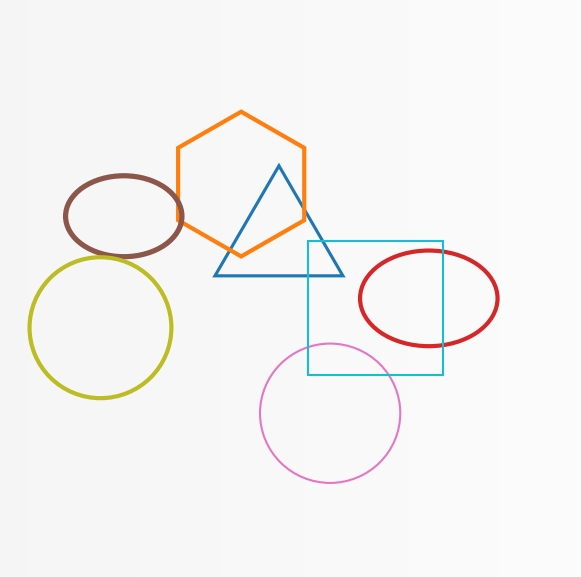[{"shape": "triangle", "thickness": 1.5, "radius": 0.64, "center": [0.48, 0.585]}, {"shape": "hexagon", "thickness": 2, "radius": 0.63, "center": [0.415, 0.68]}, {"shape": "oval", "thickness": 2, "radius": 0.59, "center": [0.738, 0.482]}, {"shape": "oval", "thickness": 2.5, "radius": 0.5, "center": [0.213, 0.625]}, {"shape": "circle", "thickness": 1, "radius": 0.6, "center": [0.568, 0.284]}, {"shape": "circle", "thickness": 2, "radius": 0.61, "center": [0.173, 0.432]}, {"shape": "square", "thickness": 1, "radius": 0.58, "center": [0.646, 0.466]}]